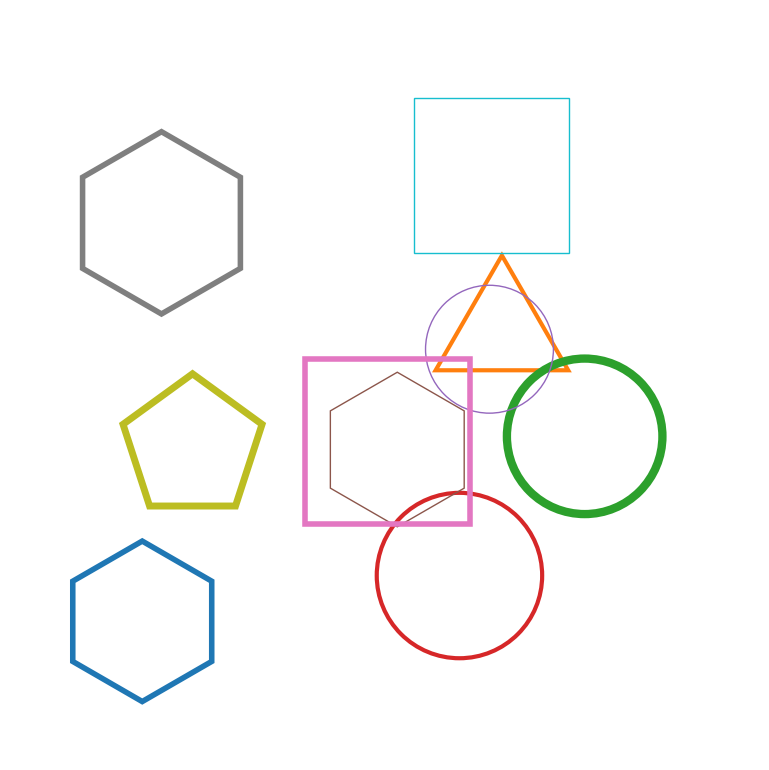[{"shape": "hexagon", "thickness": 2, "radius": 0.52, "center": [0.185, 0.193]}, {"shape": "triangle", "thickness": 1.5, "radius": 0.5, "center": [0.652, 0.569]}, {"shape": "circle", "thickness": 3, "radius": 0.5, "center": [0.759, 0.433]}, {"shape": "circle", "thickness": 1.5, "radius": 0.54, "center": [0.597, 0.253]}, {"shape": "circle", "thickness": 0.5, "radius": 0.42, "center": [0.636, 0.546]}, {"shape": "hexagon", "thickness": 0.5, "radius": 0.5, "center": [0.516, 0.416]}, {"shape": "square", "thickness": 2, "radius": 0.54, "center": [0.503, 0.426]}, {"shape": "hexagon", "thickness": 2, "radius": 0.59, "center": [0.21, 0.711]}, {"shape": "pentagon", "thickness": 2.5, "radius": 0.47, "center": [0.25, 0.42]}, {"shape": "square", "thickness": 0.5, "radius": 0.5, "center": [0.639, 0.773]}]